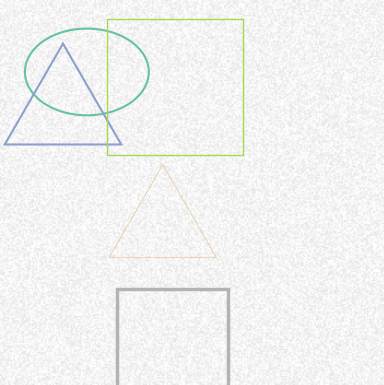[{"shape": "oval", "thickness": 1.5, "radius": 0.8, "center": [0.226, 0.813]}, {"shape": "triangle", "thickness": 1.5, "radius": 0.87, "center": [0.164, 0.712]}, {"shape": "square", "thickness": 1, "radius": 0.88, "center": [0.453, 0.773]}, {"shape": "triangle", "thickness": 0.5, "radius": 0.8, "center": [0.423, 0.412]}, {"shape": "square", "thickness": 2.5, "radius": 0.72, "center": [0.448, 0.104]}]